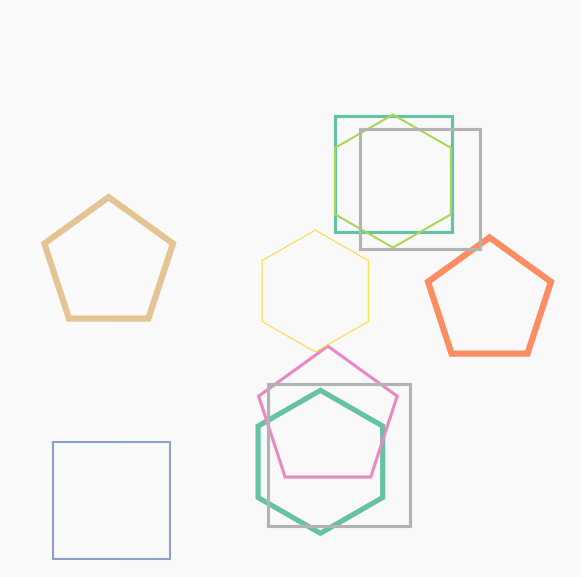[{"shape": "hexagon", "thickness": 2.5, "radius": 0.62, "center": [0.551, 0.199]}, {"shape": "square", "thickness": 1.5, "radius": 0.5, "center": [0.677, 0.698]}, {"shape": "pentagon", "thickness": 3, "radius": 0.56, "center": [0.842, 0.477]}, {"shape": "square", "thickness": 1, "radius": 0.51, "center": [0.192, 0.133]}, {"shape": "pentagon", "thickness": 1.5, "radius": 0.63, "center": [0.564, 0.274]}, {"shape": "hexagon", "thickness": 1, "radius": 0.58, "center": [0.676, 0.686]}, {"shape": "hexagon", "thickness": 0.5, "radius": 0.53, "center": [0.542, 0.495]}, {"shape": "pentagon", "thickness": 3, "radius": 0.58, "center": [0.187, 0.541]}, {"shape": "square", "thickness": 1.5, "radius": 0.61, "center": [0.583, 0.211]}, {"shape": "square", "thickness": 1.5, "radius": 0.52, "center": [0.722, 0.672]}]